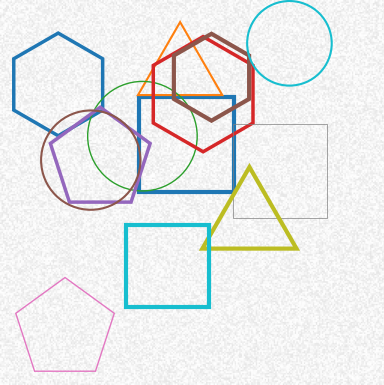[{"shape": "hexagon", "thickness": 2.5, "radius": 0.67, "center": [0.151, 0.781]}, {"shape": "square", "thickness": 3, "radius": 0.62, "center": [0.484, 0.624]}, {"shape": "triangle", "thickness": 1.5, "radius": 0.63, "center": [0.468, 0.816]}, {"shape": "circle", "thickness": 1, "radius": 0.71, "center": [0.37, 0.646]}, {"shape": "hexagon", "thickness": 2.5, "radius": 0.75, "center": [0.528, 0.755]}, {"shape": "pentagon", "thickness": 2.5, "radius": 0.68, "center": [0.26, 0.585]}, {"shape": "hexagon", "thickness": 3, "radius": 0.56, "center": [0.549, 0.799]}, {"shape": "circle", "thickness": 1.5, "radius": 0.64, "center": [0.236, 0.584]}, {"shape": "pentagon", "thickness": 1, "radius": 0.67, "center": [0.169, 0.145]}, {"shape": "square", "thickness": 0.5, "radius": 0.62, "center": [0.727, 0.556]}, {"shape": "triangle", "thickness": 3, "radius": 0.71, "center": [0.648, 0.425]}, {"shape": "square", "thickness": 3, "radius": 0.54, "center": [0.435, 0.31]}, {"shape": "circle", "thickness": 1.5, "radius": 0.55, "center": [0.752, 0.888]}]